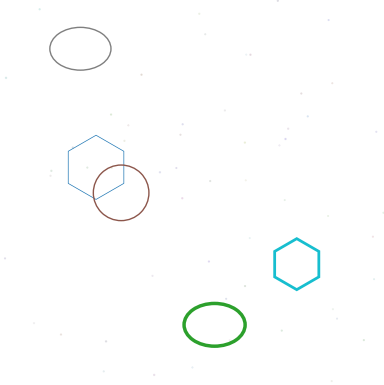[{"shape": "hexagon", "thickness": 0.5, "radius": 0.42, "center": [0.249, 0.565]}, {"shape": "oval", "thickness": 2.5, "radius": 0.4, "center": [0.557, 0.156]}, {"shape": "circle", "thickness": 1, "radius": 0.36, "center": [0.315, 0.499]}, {"shape": "oval", "thickness": 1, "radius": 0.4, "center": [0.209, 0.873]}, {"shape": "hexagon", "thickness": 2, "radius": 0.33, "center": [0.771, 0.314]}]